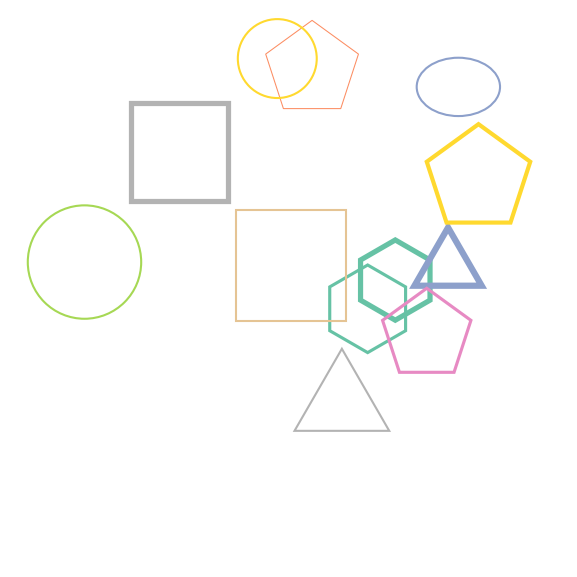[{"shape": "hexagon", "thickness": 2.5, "radius": 0.35, "center": [0.684, 0.514]}, {"shape": "hexagon", "thickness": 1.5, "radius": 0.38, "center": [0.637, 0.464]}, {"shape": "pentagon", "thickness": 0.5, "radius": 0.42, "center": [0.54, 0.879]}, {"shape": "triangle", "thickness": 3, "radius": 0.34, "center": [0.776, 0.538]}, {"shape": "oval", "thickness": 1, "radius": 0.36, "center": [0.794, 0.849]}, {"shape": "pentagon", "thickness": 1.5, "radius": 0.4, "center": [0.739, 0.42]}, {"shape": "circle", "thickness": 1, "radius": 0.49, "center": [0.146, 0.545]}, {"shape": "circle", "thickness": 1, "radius": 0.34, "center": [0.48, 0.898]}, {"shape": "pentagon", "thickness": 2, "radius": 0.47, "center": [0.829, 0.69]}, {"shape": "square", "thickness": 1, "radius": 0.48, "center": [0.504, 0.54]}, {"shape": "triangle", "thickness": 1, "radius": 0.47, "center": [0.592, 0.3]}, {"shape": "square", "thickness": 2.5, "radius": 0.42, "center": [0.311, 0.736]}]